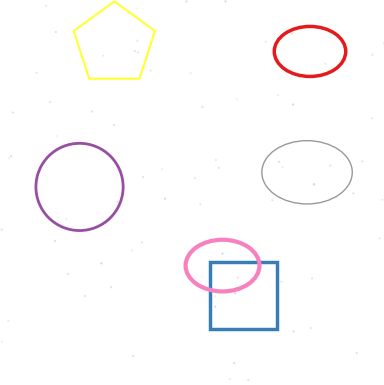[{"shape": "oval", "thickness": 2.5, "radius": 0.46, "center": [0.805, 0.866]}, {"shape": "square", "thickness": 2.5, "radius": 0.44, "center": [0.632, 0.232]}, {"shape": "circle", "thickness": 2, "radius": 0.57, "center": [0.207, 0.514]}, {"shape": "pentagon", "thickness": 1.5, "radius": 0.56, "center": [0.297, 0.885]}, {"shape": "oval", "thickness": 3, "radius": 0.48, "center": [0.578, 0.31]}, {"shape": "oval", "thickness": 1, "radius": 0.59, "center": [0.798, 0.552]}]